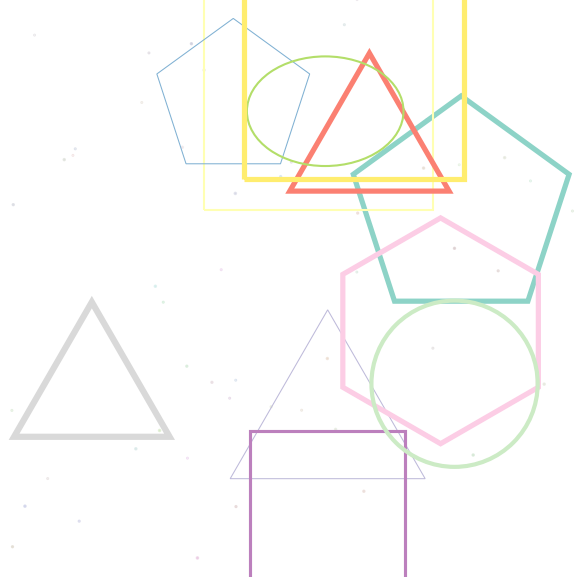[{"shape": "pentagon", "thickness": 2.5, "radius": 0.98, "center": [0.799, 0.637]}, {"shape": "square", "thickness": 1, "radius": 0.99, "center": [0.551, 0.834]}, {"shape": "triangle", "thickness": 0.5, "radius": 0.97, "center": [0.567, 0.268]}, {"shape": "triangle", "thickness": 2.5, "radius": 0.8, "center": [0.64, 0.748]}, {"shape": "pentagon", "thickness": 0.5, "radius": 0.7, "center": [0.404, 0.828]}, {"shape": "oval", "thickness": 1, "radius": 0.68, "center": [0.563, 0.807]}, {"shape": "hexagon", "thickness": 2.5, "radius": 0.98, "center": [0.763, 0.426]}, {"shape": "triangle", "thickness": 3, "radius": 0.78, "center": [0.159, 0.321]}, {"shape": "square", "thickness": 1.5, "radius": 0.67, "center": [0.567, 0.119]}, {"shape": "circle", "thickness": 2, "radius": 0.72, "center": [0.787, 0.335]}, {"shape": "square", "thickness": 2.5, "radius": 0.95, "center": [0.612, 0.88]}]